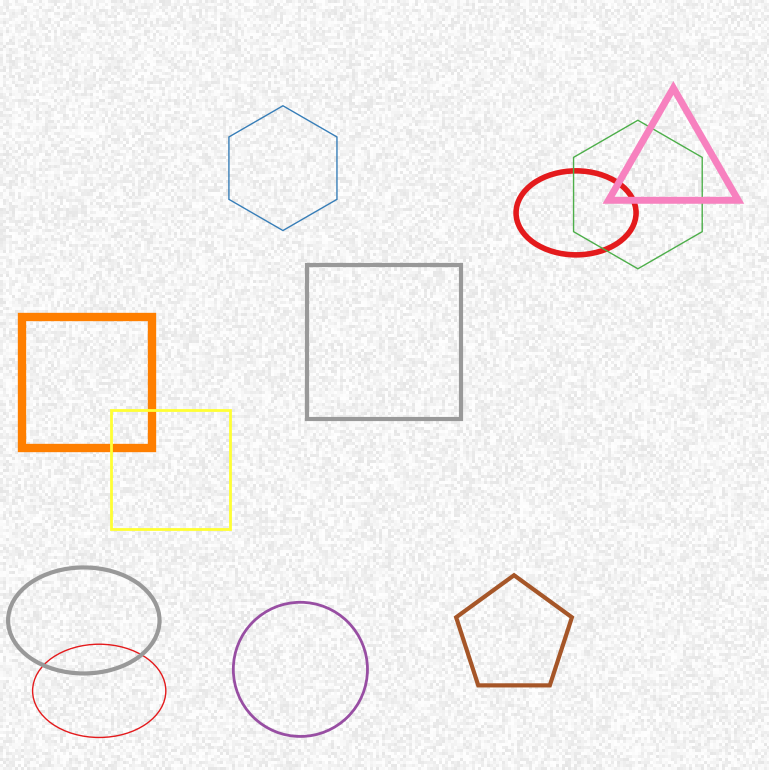[{"shape": "oval", "thickness": 2, "radius": 0.39, "center": [0.748, 0.724]}, {"shape": "oval", "thickness": 0.5, "radius": 0.43, "center": [0.129, 0.103]}, {"shape": "hexagon", "thickness": 0.5, "radius": 0.41, "center": [0.367, 0.782]}, {"shape": "hexagon", "thickness": 0.5, "radius": 0.48, "center": [0.828, 0.747]}, {"shape": "circle", "thickness": 1, "radius": 0.44, "center": [0.39, 0.131]}, {"shape": "square", "thickness": 3, "radius": 0.42, "center": [0.113, 0.503]}, {"shape": "square", "thickness": 1, "radius": 0.39, "center": [0.221, 0.391]}, {"shape": "pentagon", "thickness": 1.5, "radius": 0.4, "center": [0.668, 0.174]}, {"shape": "triangle", "thickness": 2.5, "radius": 0.49, "center": [0.875, 0.788]}, {"shape": "square", "thickness": 1.5, "radius": 0.5, "center": [0.499, 0.556]}, {"shape": "oval", "thickness": 1.5, "radius": 0.49, "center": [0.109, 0.194]}]